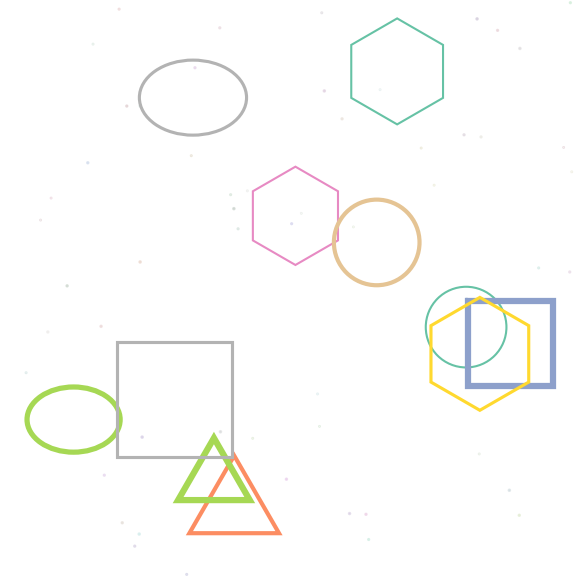[{"shape": "hexagon", "thickness": 1, "radius": 0.46, "center": [0.688, 0.875]}, {"shape": "circle", "thickness": 1, "radius": 0.35, "center": [0.807, 0.433]}, {"shape": "triangle", "thickness": 2, "radius": 0.45, "center": [0.406, 0.121]}, {"shape": "square", "thickness": 3, "radius": 0.37, "center": [0.884, 0.405]}, {"shape": "hexagon", "thickness": 1, "radius": 0.43, "center": [0.512, 0.625]}, {"shape": "oval", "thickness": 2.5, "radius": 0.4, "center": [0.127, 0.273]}, {"shape": "triangle", "thickness": 3, "radius": 0.36, "center": [0.37, 0.169]}, {"shape": "hexagon", "thickness": 1.5, "radius": 0.49, "center": [0.831, 0.386]}, {"shape": "circle", "thickness": 2, "radius": 0.37, "center": [0.652, 0.579]}, {"shape": "oval", "thickness": 1.5, "radius": 0.46, "center": [0.334, 0.83]}, {"shape": "square", "thickness": 1.5, "radius": 0.5, "center": [0.302, 0.307]}]